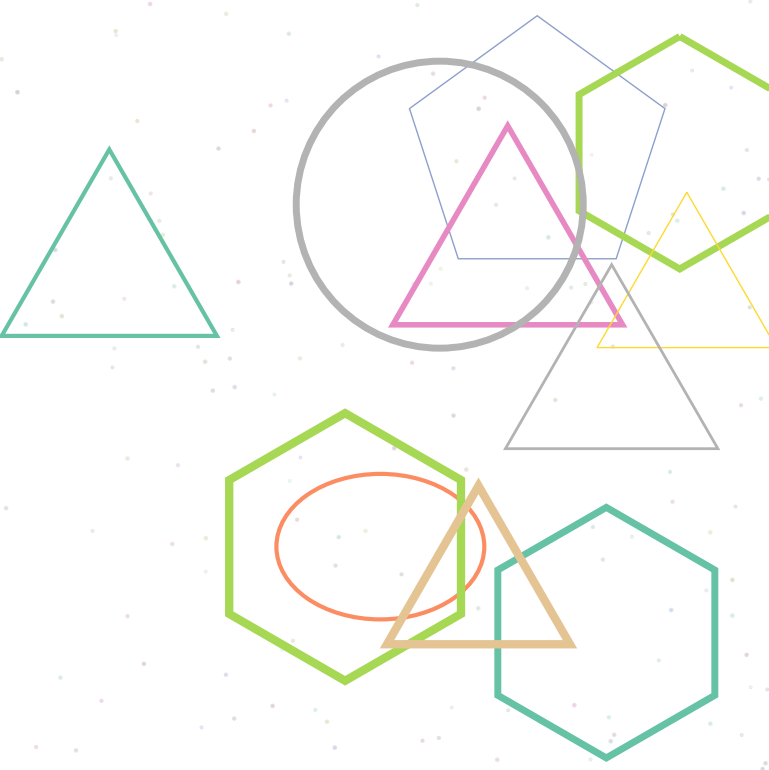[{"shape": "hexagon", "thickness": 2.5, "radius": 0.81, "center": [0.787, 0.178]}, {"shape": "triangle", "thickness": 1.5, "radius": 0.81, "center": [0.142, 0.644]}, {"shape": "oval", "thickness": 1.5, "radius": 0.67, "center": [0.494, 0.29]}, {"shape": "pentagon", "thickness": 0.5, "radius": 0.87, "center": [0.698, 0.805]}, {"shape": "triangle", "thickness": 2, "radius": 0.86, "center": [0.659, 0.664]}, {"shape": "hexagon", "thickness": 2.5, "radius": 0.75, "center": [0.883, 0.802]}, {"shape": "hexagon", "thickness": 3, "radius": 0.87, "center": [0.448, 0.29]}, {"shape": "triangle", "thickness": 0.5, "radius": 0.67, "center": [0.892, 0.616]}, {"shape": "triangle", "thickness": 3, "radius": 0.69, "center": [0.621, 0.232]}, {"shape": "circle", "thickness": 2.5, "radius": 0.93, "center": [0.571, 0.734]}, {"shape": "triangle", "thickness": 1, "radius": 0.8, "center": [0.794, 0.497]}]